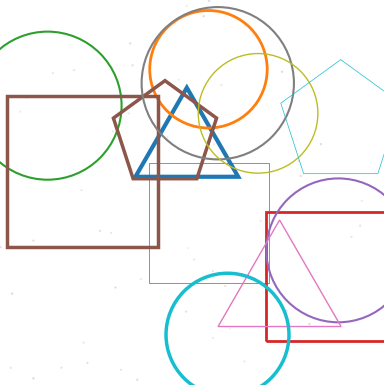[{"shape": "square", "thickness": 0.5, "radius": 0.78, "center": [0.542, 0.421]}, {"shape": "triangle", "thickness": 3, "radius": 0.77, "center": [0.485, 0.618]}, {"shape": "circle", "thickness": 2, "radius": 0.76, "center": [0.541, 0.82]}, {"shape": "circle", "thickness": 1.5, "radius": 0.96, "center": [0.123, 0.726]}, {"shape": "square", "thickness": 2, "radius": 0.84, "center": [0.858, 0.281]}, {"shape": "circle", "thickness": 1.5, "radius": 0.93, "center": [0.879, 0.35]}, {"shape": "square", "thickness": 2.5, "radius": 0.98, "center": [0.214, 0.555]}, {"shape": "pentagon", "thickness": 2.5, "radius": 0.7, "center": [0.429, 0.65]}, {"shape": "triangle", "thickness": 1, "radius": 0.92, "center": [0.726, 0.244]}, {"shape": "circle", "thickness": 1.5, "radius": 0.99, "center": [0.566, 0.784]}, {"shape": "circle", "thickness": 1, "radius": 0.78, "center": [0.67, 0.706]}, {"shape": "pentagon", "thickness": 0.5, "radius": 0.82, "center": [0.885, 0.681]}, {"shape": "circle", "thickness": 2.5, "radius": 0.8, "center": [0.591, 0.131]}]